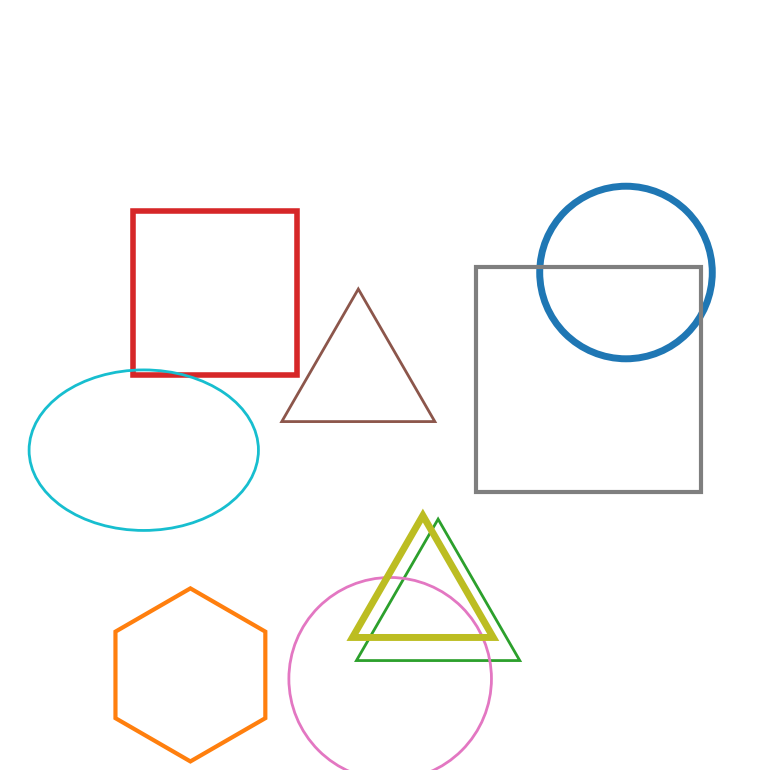[{"shape": "circle", "thickness": 2.5, "radius": 0.56, "center": [0.813, 0.646]}, {"shape": "hexagon", "thickness": 1.5, "radius": 0.56, "center": [0.247, 0.124]}, {"shape": "triangle", "thickness": 1, "radius": 0.61, "center": [0.569, 0.203]}, {"shape": "square", "thickness": 2, "radius": 0.53, "center": [0.279, 0.62]}, {"shape": "triangle", "thickness": 1, "radius": 0.57, "center": [0.465, 0.51]}, {"shape": "circle", "thickness": 1, "radius": 0.66, "center": [0.507, 0.118]}, {"shape": "square", "thickness": 1.5, "radius": 0.73, "center": [0.764, 0.507]}, {"shape": "triangle", "thickness": 2.5, "radius": 0.53, "center": [0.549, 0.225]}, {"shape": "oval", "thickness": 1, "radius": 0.74, "center": [0.187, 0.415]}]